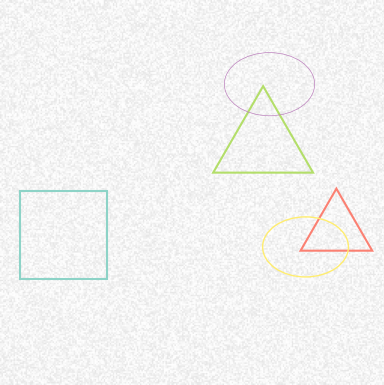[{"shape": "square", "thickness": 1.5, "radius": 0.57, "center": [0.165, 0.39]}, {"shape": "triangle", "thickness": 1.5, "radius": 0.54, "center": [0.874, 0.403]}, {"shape": "triangle", "thickness": 1.5, "radius": 0.75, "center": [0.683, 0.626]}, {"shape": "oval", "thickness": 0.5, "radius": 0.59, "center": [0.7, 0.781]}, {"shape": "oval", "thickness": 1, "radius": 0.56, "center": [0.794, 0.359]}]